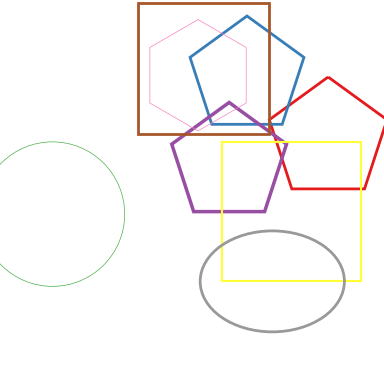[{"shape": "pentagon", "thickness": 2, "radius": 0.8, "center": [0.852, 0.639]}, {"shape": "pentagon", "thickness": 2, "radius": 0.78, "center": [0.642, 0.803]}, {"shape": "circle", "thickness": 0.5, "radius": 0.94, "center": [0.136, 0.444]}, {"shape": "pentagon", "thickness": 2.5, "radius": 0.78, "center": [0.595, 0.577]}, {"shape": "square", "thickness": 1.5, "radius": 0.9, "center": [0.757, 0.451]}, {"shape": "square", "thickness": 2, "radius": 0.85, "center": [0.528, 0.821]}, {"shape": "hexagon", "thickness": 0.5, "radius": 0.72, "center": [0.514, 0.805]}, {"shape": "oval", "thickness": 2, "radius": 0.94, "center": [0.707, 0.269]}]